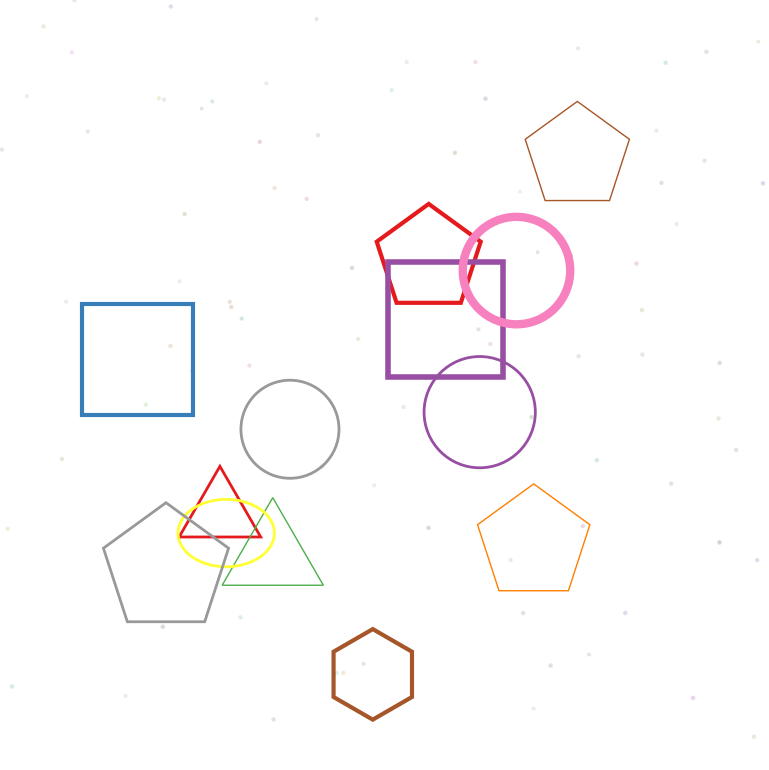[{"shape": "triangle", "thickness": 1, "radius": 0.31, "center": [0.286, 0.333]}, {"shape": "pentagon", "thickness": 1.5, "radius": 0.35, "center": [0.557, 0.664]}, {"shape": "square", "thickness": 1.5, "radius": 0.36, "center": [0.179, 0.533]}, {"shape": "triangle", "thickness": 0.5, "radius": 0.38, "center": [0.354, 0.278]}, {"shape": "circle", "thickness": 1, "radius": 0.36, "center": [0.623, 0.465]}, {"shape": "square", "thickness": 2, "radius": 0.37, "center": [0.579, 0.585]}, {"shape": "pentagon", "thickness": 0.5, "radius": 0.38, "center": [0.693, 0.295]}, {"shape": "oval", "thickness": 1, "radius": 0.31, "center": [0.294, 0.308]}, {"shape": "hexagon", "thickness": 1.5, "radius": 0.29, "center": [0.484, 0.124]}, {"shape": "pentagon", "thickness": 0.5, "radius": 0.36, "center": [0.75, 0.797]}, {"shape": "circle", "thickness": 3, "radius": 0.35, "center": [0.671, 0.649]}, {"shape": "circle", "thickness": 1, "radius": 0.32, "center": [0.377, 0.443]}, {"shape": "pentagon", "thickness": 1, "radius": 0.43, "center": [0.216, 0.262]}]